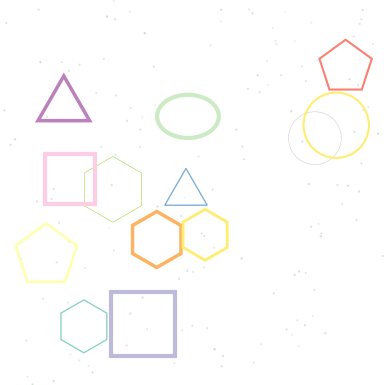[{"shape": "hexagon", "thickness": 1, "radius": 0.34, "center": [0.218, 0.152]}, {"shape": "pentagon", "thickness": 2, "radius": 0.42, "center": [0.12, 0.336]}, {"shape": "square", "thickness": 3, "radius": 0.41, "center": [0.371, 0.158]}, {"shape": "pentagon", "thickness": 1.5, "radius": 0.36, "center": [0.898, 0.825]}, {"shape": "triangle", "thickness": 1, "radius": 0.32, "center": [0.483, 0.499]}, {"shape": "hexagon", "thickness": 2.5, "radius": 0.36, "center": [0.407, 0.378]}, {"shape": "hexagon", "thickness": 0.5, "radius": 0.43, "center": [0.293, 0.508]}, {"shape": "square", "thickness": 3, "radius": 0.33, "center": [0.183, 0.534]}, {"shape": "circle", "thickness": 0.5, "radius": 0.34, "center": [0.818, 0.641]}, {"shape": "triangle", "thickness": 2.5, "radius": 0.39, "center": [0.166, 0.725]}, {"shape": "oval", "thickness": 3, "radius": 0.4, "center": [0.488, 0.698]}, {"shape": "circle", "thickness": 1.5, "radius": 0.42, "center": [0.873, 0.675]}, {"shape": "hexagon", "thickness": 2, "radius": 0.33, "center": [0.533, 0.39]}]